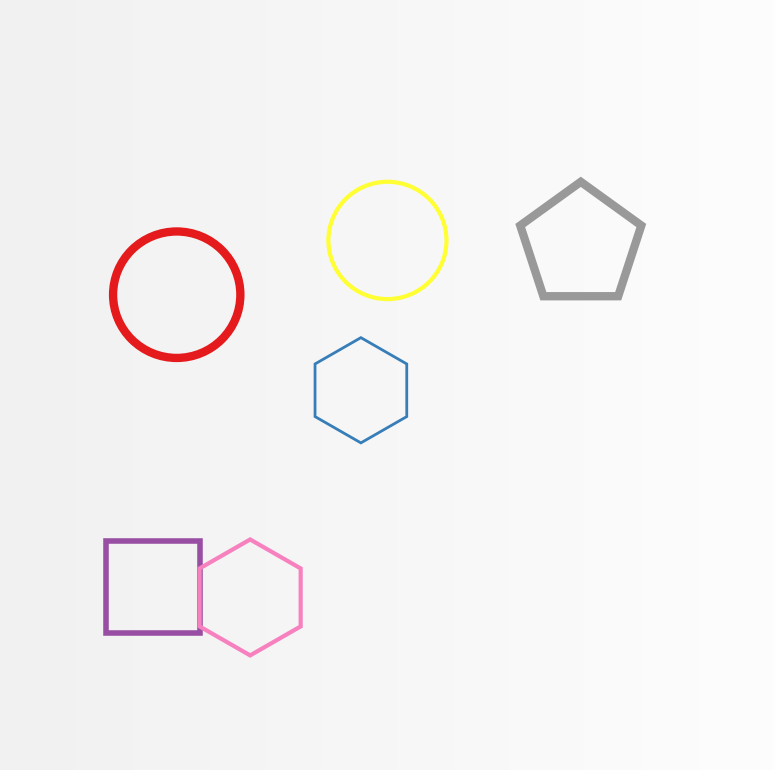[{"shape": "circle", "thickness": 3, "radius": 0.41, "center": [0.228, 0.617]}, {"shape": "hexagon", "thickness": 1, "radius": 0.34, "center": [0.466, 0.493]}, {"shape": "square", "thickness": 2, "radius": 0.3, "center": [0.197, 0.238]}, {"shape": "circle", "thickness": 1.5, "radius": 0.38, "center": [0.5, 0.688]}, {"shape": "hexagon", "thickness": 1.5, "radius": 0.38, "center": [0.323, 0.224]}, {"shape": "pentagon", "thickness": 3, "radius": 0.41, "center": [0.749, 0.682]}]